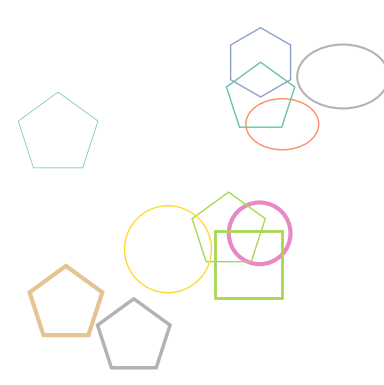[{"shape": "pentagon", "thickness": 0.5, "radius": 0.54, "center": [0.151, 0.652]}, {"shape": "pentagon", "thickness": 1, "radius": 0.47, "center": [0.677, 0.745]}, {"shape": "oval", "thickness": 1, "radius": 0.47, "center": [0.733, 0.677]}, {"shape": "hexagon", "thickness": 1, "radius": 0.45, "center": [0.677, 0.838]}, {"shape": "circle", "thickness": 3, "radius": 0.4, "center": [0.674, 0.394]}, {"shape": "pentagon", "thickness": 1, "radius": 0.5, "center": [0.594, 0.401]}, {"shape": "square", "thickness": 2, "radius": 0.44, "center": [0.646, 0.313]}, {"shape": "circle", "thickness": 1, "radius": 0.56, "center": [0.436, 0.353]}, {"shape": "pentagon", "thickness": 3, "radius": 0.5, "center": [0.171, 0.21]}, {"shape": "pentagon", "thickness": 2.5, "radius": 0.5, "center": [0.348, 0.125]}, {"shape": "oval", "thickness": 1.5, "radius": 0.59, "center": [0.891, 0.801]}]